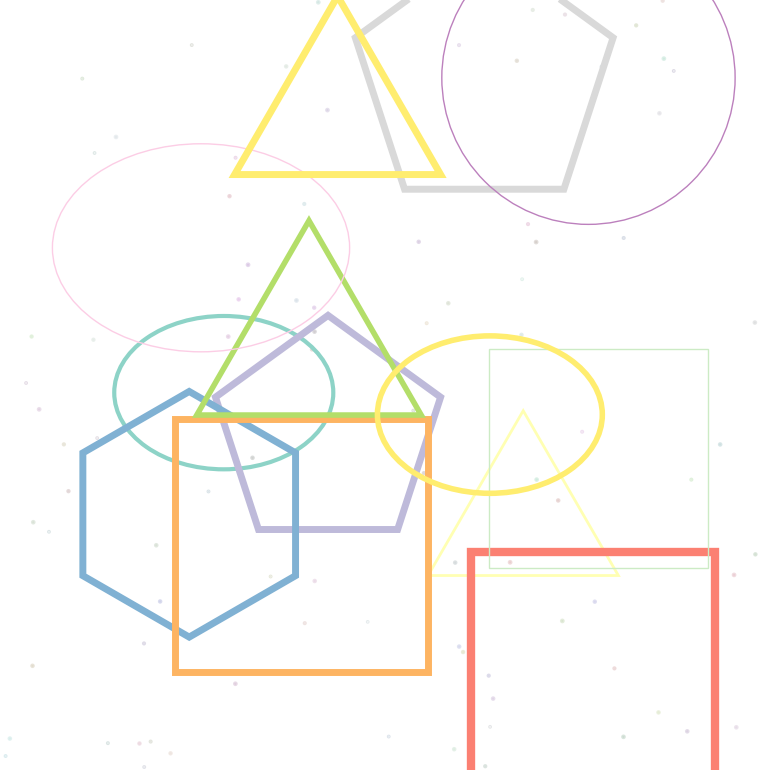[{"shape": "oval", "thickness": 1.5, "radius": 0.71, "center": [0.291, 0.49]}, {"shape": "triangle", "thickness": 1, "radius": 0.71, "center": [0.679, 0.324]}, {"shape": "pentagon", "thickness": 2.5, "radius": 0.77, "center": [0.426, 0.437]}, {"shape": "square", "thickness": 3, "radius": 0.79, "center": [0.77, 0.124]}, {"shape": "hexagon", "thickness": 2.5, "radius": 0.8, "center": [0.246, 0.332]}, {"shape": "square", "thickness": 2.5, "radius": 0.82, "center": [0.391, 0.291]}, {"shape": "triangle", "thickness": 2, "radius": 0.84, "center": [0.401, 0.545]}, {"shape": "oval", "thickness": 0.5, "radius": 0.96, "center": [0.261, 0.678]}, {"shape": "pentagon", "thickness": 2.5, "radius": 0.88, "center": [0.629, 0.897]}, {"shape": "circle", "thickness": 0.5, "radius": 0.95, "center": [0.764, 0.899]}, {"shape": "square", "thickness": 0.5, "radius": 0.71, "center": [0.778, 0.405]}, {"shape": "triangle", "thickness": 2.5, "radius": 0.77, "center": [0.438, 0.851]}, {"shape": "oval", "thickness": 2, "radius": 0.73, "center": [0.636, 0.462]}]